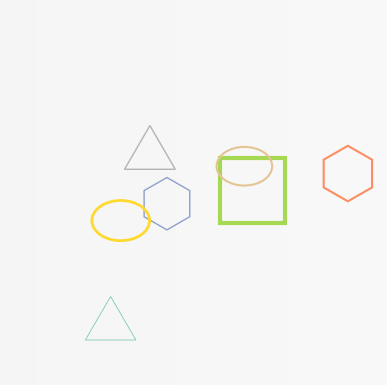[{"shape": "triangle", "thickness": 0.5, "radius": 0.38, "center": [0.286, 0.155]}, {"shape": "hexagon", "thickness": 1.5, "radius": 0.36, "center": [0.898, 0.549]}, {"shape": "hexagon", "thickness": 1, "radius": 0.34, "center": [0.431, 0.471]}, {"shape": "square", "thickness": 3, "radius": 0.42, "center": [0.652, 0.506]}, {"shape": "oval", "thickness": 2, "radius": 0.37, "center": [0.312, 0.427]}, {"shape": "oval", "thickness": 1.5, "radius": 0.36, "center": [0.631, 0.568]}, {"shape": "triangle", "thickness": 1, "radius": 0.38, "center": [0.387, 0.598]}]